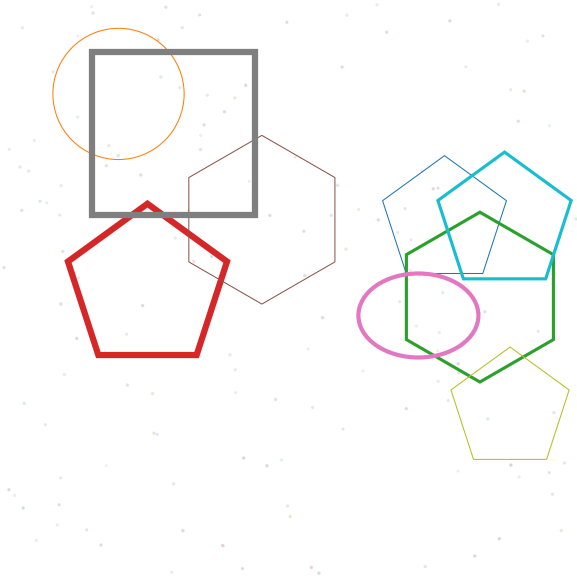[{"shape": "pentagon", "thickness": 0.5, "radius": 0.56, "center": [0.77, 0.617]}, {"shape": "circle", "thickness": 0.5, "radius": 0.57, "center": [0.205, 0.836]}, {"shape": "hexagon", "thickness": 1.5, "radius": 0.73, "center": [0.831, 0.485]}, {"shape": "pentagon", "thickness": 3, "radius": 0.72, "center": [0.255, 0.502]}, {"shape": "hexagon", "thickness": 0.5, "radius": 0.73, "center": [0.453, 0.619]}, {"shape": "oval", "thickness": 2, "radius": 0.52, "center": [0.725, 0.453]}, {"shape": "square", "thickness": 3, "radius": 0.71, "center": [0.3, 0.768]}, {"shape": "pentagon", "thickness": 0.5, "radius": 0.54, "center": [0.883, 0.291]}, {"shape": "pentagon", "thickness": 1.5, "radius": 0.61, "center": [0.874, 0.614]}]